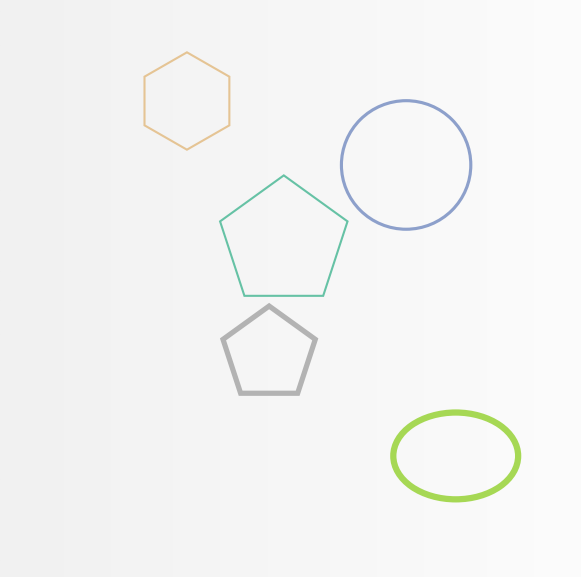[{"shape": "pentagon", "thickness": 1, "radius": 0.58, "center": [0.488, 0.58]}, {"shape": "circle", "thickness": 1.5, "radius": 0.56, "center": [0.699, 0.713]}, {"shape": "oval", "thickness": 3, "radius": 0.54, "center": [0.784, 0.21]}, {"shape": "hexagon", "thickness": 1, "radius": 0.42, "center": [0.322, 0.824]}, {"shape": "pentagon", "thickness": 2.5, "radius": 0.42, "center": [0.463, 0.386]}]